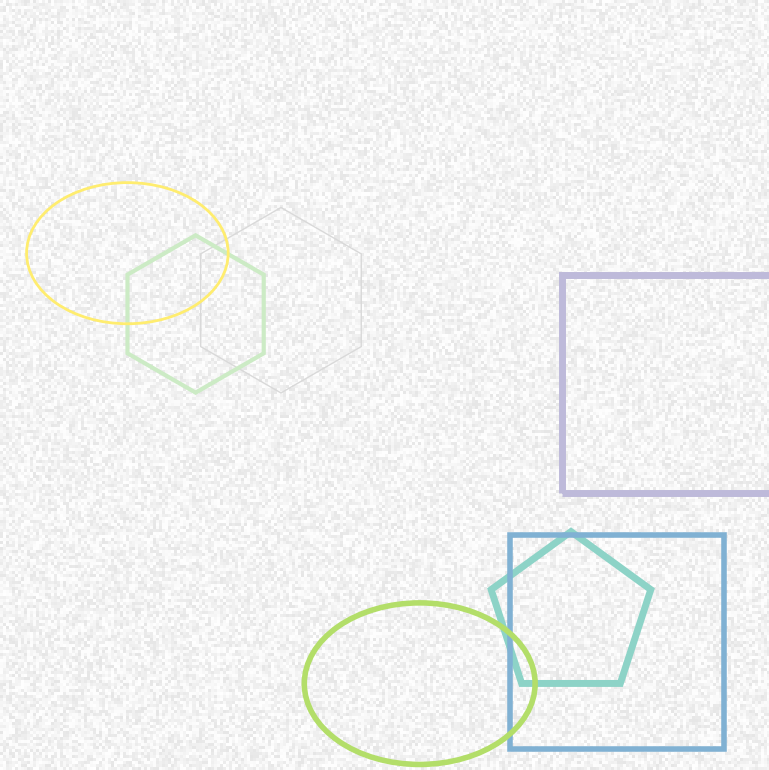[{"shape": "pentagon", "thickness": 2.5, "radius": 0.55, "center": [0.742, 0.201]}, {"shape": "square", "thickness": 2.5, "radius": 0.71, "center": [0.871, 0.501]}, {"shape": "square", "thickness": 2, "radius": 0.69, "center": [0.802, 0.166]}, {"shape": "oval", "thickness": 2, "radius": 0.75, "center": [0.545, 0.112]}, {"shape": "hexagon", "thickness": 0.5, "radius": 0.6, "center": [0.365, 0.61]}, {"shape": "hexagon", "thickness": 1.5, "radius": 0.51, "center": [0.254, 0.592]}, {"shape": "oval", "thickness": 1, "radius": 0.65, "center": [0.165, 0.671]}]